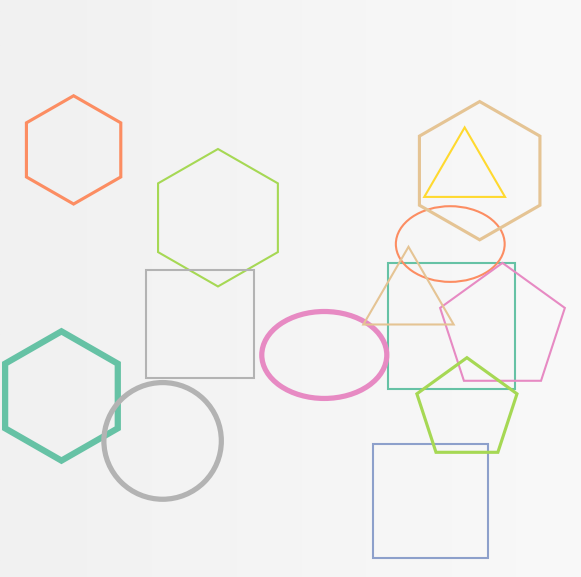[{"shape": "square", "thickness": 1, "radius": 0.54, "center": [0.776, 0.434]}, {"shape": "hexagon", "thickness": 3, "radius": 0.56, "center": [0.106, 0.313]}, {"shape": "oval", "thickness": 1, "radius": 0.47, "center": [0.775, 0.577]}, {"shape": "hexagon", "thickness": 1.5, "radius": 0.47, "center": [0.127, 0.74]}, {"shape": "square", "thickness": 1, "radius": 0.49, "center": [0.741, 0.131]}, {"shape": "pentagon", "thickness": 1, "radius": 0.56, "center": [0.864, 0.431]}, {"shape": "oval", "thickness": 2.5, "radius": 0.54, "center": [0.558, 0.384]}, {"shape": "hexagon", "thickness": 1, "radius": 0.6, "center": [0.375, 0.622]}, {"shape": "pentagon", "thickness": 1.5, "radius": 0.45, "center": [0.803, 0.289]}, {"shape": "triangle", "thickness": 1, "radius": 0.4, "center": [0.799, 0.698]}, {"shape": "triangle", "thickness": 1, "radius": 0.45, "center": [0.703, 0.482]}, {"shape": "hexagon", "thickness": 1.5, "radius": 0.6, "center": [0.825, 0.704]}, {"shape": "square", "thickness": 1, "radius": 0.47, "center": [0.344, 0.439]}, {"shape": "circle", "thickness": 2.5, "radius": 0.51, "center": [0.28, 0.236]}]